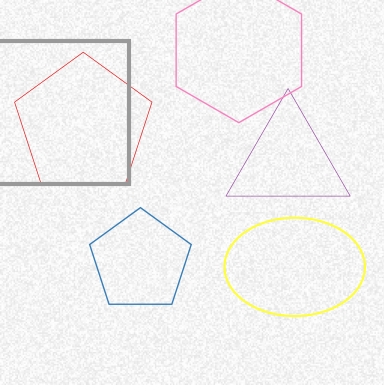[{"shape": "pentagon", "thickness": 0.5, "radius": 0.94, "center": [0.216, 0.677]}, {"shape": "pentagon", "thickness": 1, "radius": 0.69, "center": [0.365, 0.322]}, {"shape": "triangle", "thickness": 0.5, "radius": 0.93, "center": [0.748, 0.584]}, {"shape": "oval", "thickness": 1.5, "radius": 0.91, "center": [0.765, 0.307]}, {"shape": "hexagon", "thickness": 1, "radius": 0.94, "center": [0.62, 0.869]}, {"shape": "square", "thickness": 3, "radius": 0.93, "center": [0.148, 0.707]}]